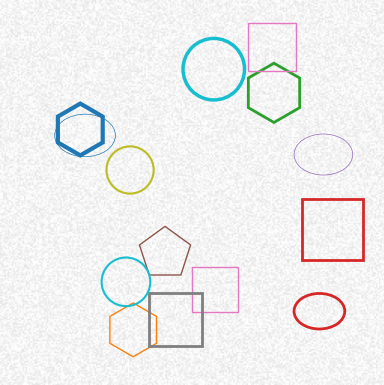[{"shape": "oval", "thickness": 0.5, "radius": 0.39, "center": [0.221, 0.648]}, {"shape": "hexagon", "thickness": 3, "radius": 0.34, "center": [0.209, 0.664]}, {"shape": "hexagon", "thickness": 1, "radius": 0.35, "center": [0.346, 0.143]}, {"shape": "hexagon", "thickness": 2, "radius": 0.38, "center": [0.712, 0.759]}, {"shape": "oval", "thickness": 2, "radius": 0.33, "center": [0.83, 0.192]}, {"shape": "square", "thickness": 2, "radius": 0.4, "center": [0.863, 0.405]}, {"shape": "oval", "thickness": 0.5, "radius": 0.38, "center": [0.84, 0.599]}, {"shape": "pentagon", "thickness": 1, "radius": 0.35, "center": [0.429, 0.342]}, {"shape": "square", "thickness": 1, "radius": 0.31, "center": [0.706, 0.878]}, {"shape": "square", "thickness": 1, "radius": 0.29, "center": [0.558, 0.248]}, {"shape": "square", "thickness": 2, "radius": 0.34, "center": [0.456, 0.171]}, {"shape": "circle", "thickness": 1.5, "radius": 0.31, "center": [0.338, 0.558]}, {"shape": "circle", "thickness": 1.5, "radius": 0.32, "center": [0.327, 0.268]}, {"shape": "circle", "thickness": 2.5, "radius": 0.4, "center": [0.555, 0.82]}]